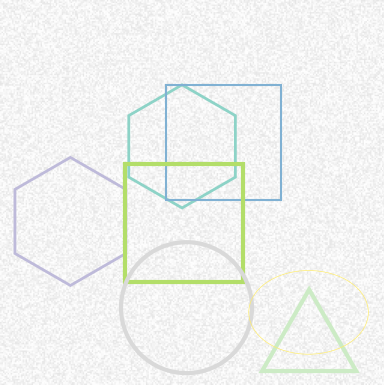[{"shape": "hexagon", "thickness": 2, "radius": 0.8, "center": [0.473, 0.62]}, {"shape": "hexagon", "thickness": 2, "radius": 0.83, "center": [0.183, 0.425]}, {"shape": "square", "thickness": 1.5, "radius": 0.75, "center": [0.581, 0.629]}, {"shape": "square", "thickness": 3, "radius": 0.77, "center": [0.478, 0.421]}, {"shape": "circle", "thickness": 3, "radius": 0.85, "center": [0.484, 0.201]}, {"shape": "triangle", "thickness": 3, "radius": 0.71, "center": [0.803, 0.107]}, {"shape": "oval", "thickness": 0.5, "radius": 0.78, "center": [0.801, 0.189]}]